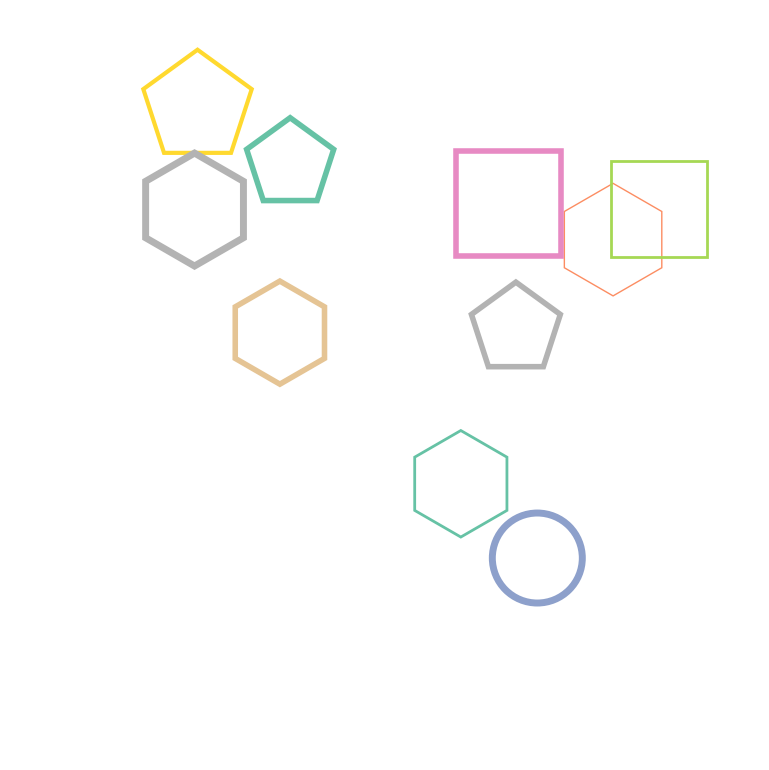[{"shape": "pentagon", "thickness": 2, "radius": 0.3, "center": [0.377, 0.788]}, {"shape": "hexagon", "thickness": 1, "radius": 0.35, "center": [0.598, 0.372]}, {"shape": "hexagon", "thickness": 0.5, "radius": 0.37, "center": [0.796, 0.689]}, {"shape": "circle", "thickness": 2.5, "radius": 0.29, "center": [0.698, 0.275]}, {"shape": "square", "thickness": 2, "radius": 0.34, "center": [0.66, 0.736]}, {"shape": "square", "thickness": 1, "radius": 0.31, "center": [0.856, 0.729]}, {"shape": "pentagon", "thickness": 1.5, "radius": 0.37, "center": [0.257, 0.861]}, {"shape": "hexagon", "thickness": 2, "radius": 0.33, "center": [0.363, 0.568]}, {"shape": "pentagon", "thickness": 2, "radius": 0.3, "center": [0.67, 0.573]}, {"shape": "hexagon", "thickness": 2.5, "radius": 0.37, "center": [0.253, 0.728]}]